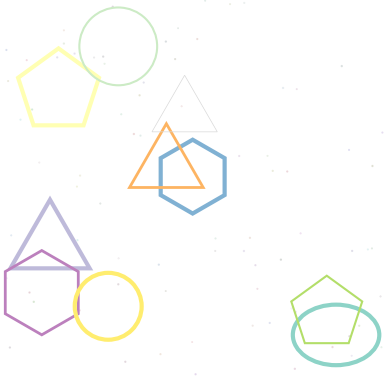[{"shape": "oval", "thickness": 3, "radius": 0.56, "center": [0.873, 0.13]}, {"shape": "pentagon", "thickness": 3, "radius": 0.55, "center": [0.152, 0.764]}, {"shape": "triangle", "thickness": 3, "radius": 0.59, "center": [0.13, 0.362]}, {"shape": "hexagon", "thickness": 3, "radius": 0.48, "center": [0.5, 0.541]}, {"shape": "triangle", "thickness": 2, "radius": 0.55, "center": [0.432, 0.568]}, {"shape": "pentagon", "thickness": 1.5, "radius": 0.48, "center": [0.849, 0.187]}, {"shape": "triangle", "thickness": 0.5, "radius": 0.49, "center": [0.48, 0.707]}, {"shape": "hexagon", "thickness": 2, "radius": 0.55, "center": [0.109, 0.24]}, {"shape": "circle", "thickness": 1.5, "radius": 0.51, "center": [0.307, 0.88]}, {"shape": "circle", "thickness": 3, "radius": 0.43, "center": [0.281, 0.204]}]